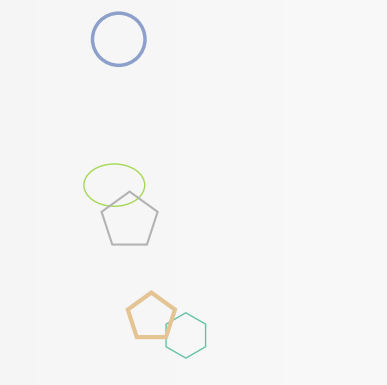[{"shape": "hexagon", "thickness": 1, "radius": 0.29, "center": [0.48, 0.129]}, {"shape": "circle", "thickness": 2.5, "radius": 0.34, "center": [0.306, 0.898]}, {"shape": "oval", "thickness": 1, "radius": 0.39, "center": [0.295, 0.519]}, {"shape": "pentagon", "thickness": 3, "radius": 0.32, "center": [0.391, 0.176]}, {"shape": "pentagon", "thickness": 1.5, "radius": 0.38, "center": [0.334, 0.426]}]